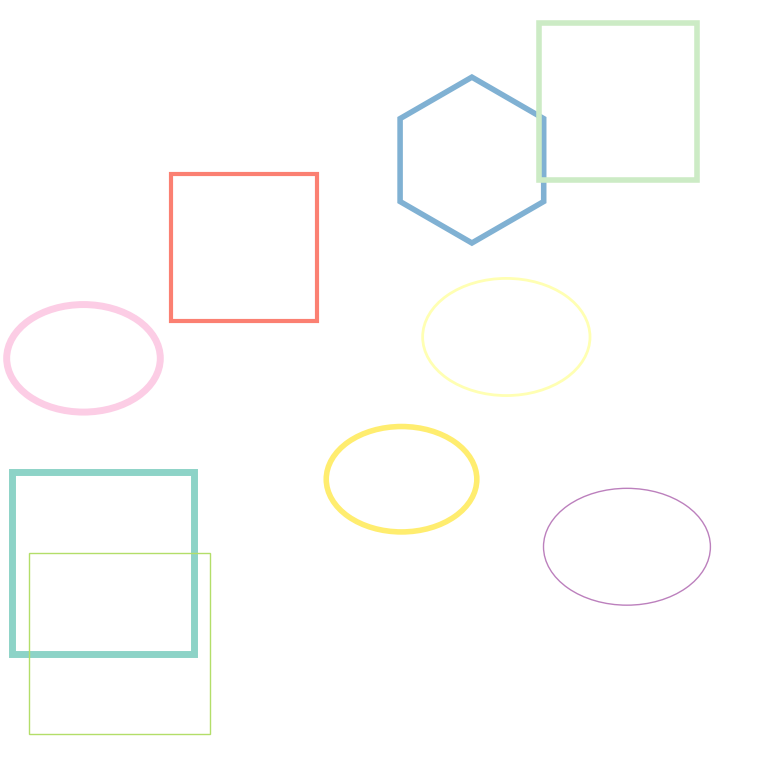[{"shape": "square", "thickness": 2.5, "radius": 0.59, "center": [0.134, 0.269]}, {"shape": "oval", "thickness": 1, "radius": 0.54, "center": [0.658, 0.562]}, {"shape": "square", "thickness": 1.5, "radius": 0.47, "center": [0.317, 0.679]}, {"shape": "hexagon", "thickness": 2, "radius": 0.54, "center": [0.613, 0.792]}, {"shape": "square", "thickness": 0.5, "radius": 0.59, "center": [0.155, 0.164]}, {"shape": "oval", "thickness": 2.5, "radius": 0.5, "center": [0.108, 0.535]}, {"shape": "oval", "thickness": 0.5, "radius": 0.54, "center": [0.814, 0.29]}, {"shape": "square", "thickness": 2, "radius": 0.51, "center": [0.802, 0.868]}, {"shape": "oval", "thickness": 2, "radius": 0.49, "center": [0.521, 0.378]}]